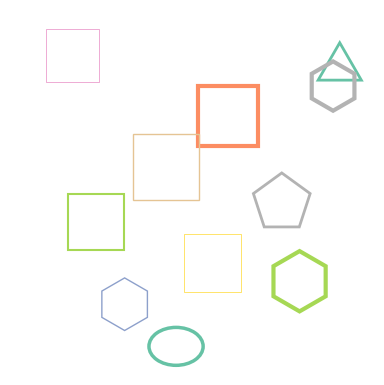[{"shape": "oval", "thickness": 2.5, "radius": 0.35, "center": [0.457, 0.1]}, {"shape": "triangle", "thickness": 2, "radius": 0.32, "center": [0.882, 0.824]}, {"shape": "square", "thickness": 3, "radius": 0.39, "center": [0.592, 0.7]}, {"shape": "hexagon", "thickness": 1, "radius": 0.34, "center": [0.324, 0.21]}, {"shape": "square", "thickness": 0.5, "radius": 0.34, "center": [0.188, 0.856]}, {"shape": "square", "thickness": 1.5, "radius": 0.36, "center": [0.25, 0.424]}, {"shape": "hexagon", "thickness": 3, "radius": 0.39, "center": [0.778, 0.27]}, {"shape": "square", "thickness": 0.5, "radius": 0.37, "center": [0.552, 0.316]}, {"shape": "square", "thickness": 1, "radius": 0.43, "center": [0.431, 0.566]}, {"shape": "pentagon", "thickness": 2, "radius": 0.39, "center": [0.732, 0.473]}, {"shape": "hexagon", "thickness": 3, "radius": 0.32, "center": [0.865, 0.776]}]